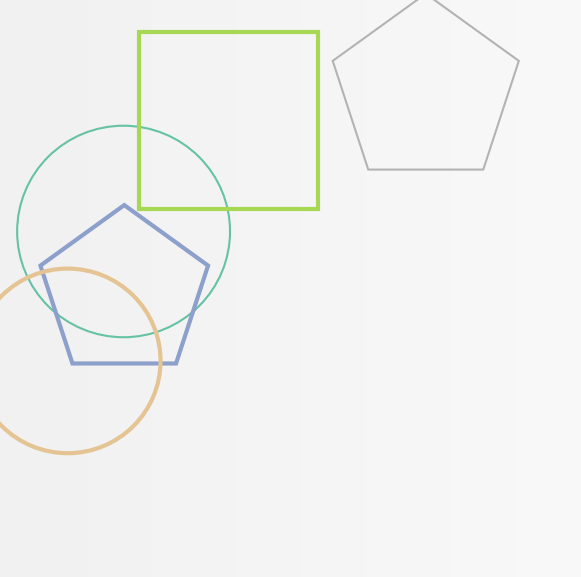[{"shape": "circle", "thickness": 1, "radius": 0.92, "center": [0.213, 0.598]}, {"shape": "pentagon", "thickness": 2, "radius": 0.76, "center": [0.214, 0.492]}, {"shape": "square", "thickness": 2, "radius": 0.77, "center": [0.393, 0.79]}, {"shape": "circle", "thickness": 2, "radius": 0.8, "center": [0.116, 0.374]}, {"shape": "pentagon", "thickness": 1, "radius": 0.84, "center": [0.733, 0.842]}]